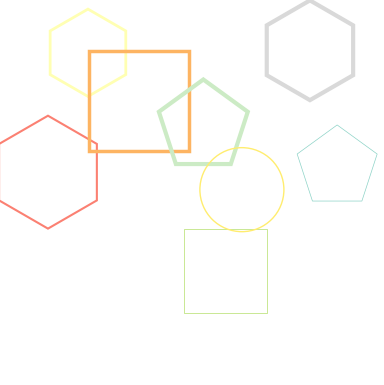[{"shape": "pentagon", "thickness": 0.5, "radius": 0.55, "center": [0.876, 0.566]}, {"shape": "hexagon", "thickness": 2, "radius": 0.57, "center": [0.228, 0.863]}, {"shape": "hexagon", "thickness": 1.5, "radius": 0.73, "center": [0.125, 0.553]}, {"shape": "square", "thickness": 2.5, "radius": 0.65, "center": [0.361, 0.738]}, {"shape": "square", "thickness": 0.5, "radius": 0.54, "center": [0.586, 0.296]}, {"shape": "hexagon", "thickness": 3, "radius": 0.65, "center": [0.805, 0.869]}, {"shape": "pentagon", "thickness": 3, "radius": 0.61, "center": [0.528, 0.672]}, {"shape": "circle", "thickness": 1, "radius": 0.55, "center": [0.628, 0.507]}]